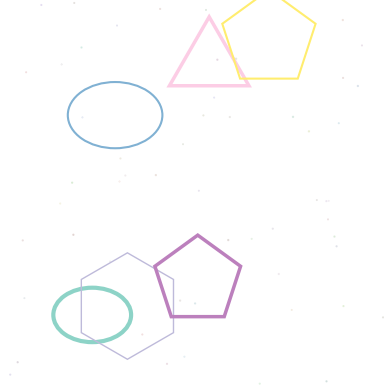[{"shape": "oval", "thickness": 3, "radius": 0.51, "center": [0.24, 0.182]}, {"shape": "hexagon", "thickness": 1, "radius": 0.69, "center": [0.331, 0.205]}, {"shape": "oval", "thickness": 1.5, "radius": 0.61, "center": [0.299, 0.701]}, {"shape": "triangle", "thickness": 2.5, "radius": 0.6, "center": [0.543, 0.837]}, {"shape": "pentagon", "thickness": 2.5, "radius": 0.59, "center": [0.514, 0.272]}, {"shape": "pentagon", "thickness": 1.5, "radius": 0.64, "center": [0.699, 0.899]}]